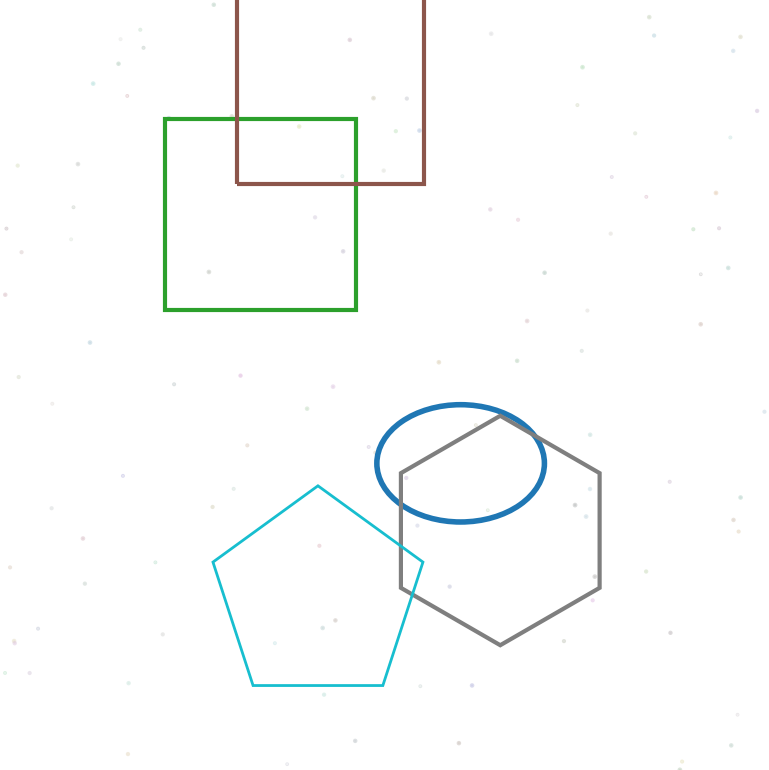[{"shape": "oval", "thickness": 2, "radius": 0.54, "center": [0.598, 0.398]}, {"shape": "square", "thickness": 1.5, "radius": 0.62, "center": [0.338, 0.721]}, {"shape": "square", "thickness": 1.5, "radius": 0.61, "center": [0.429, 0.883]}, {"shape": "hexagon", "thickness": 1.5, "radius": 0.74, "center": [0.65, 0.311]}, {"shape": "pentagon", "thickness": 1, "radius": 0.72, "center": [0.413, 0.226]}]